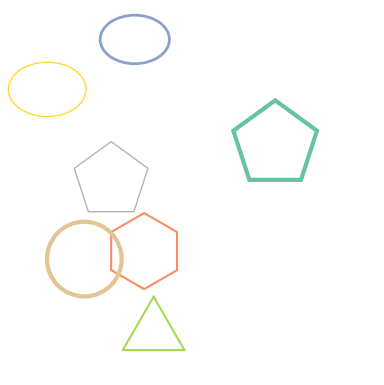[{"shape": "pentagon", "thickness": 3, "radius": 0.57, "center": [0.715, 0.625]}, {"shape": "hexagon", "thickness": 1.5, "radius": 0.49, "center": [0.374, 0.348]}, {"shape": "oval", "thickness": 2, "radius": 0.45, "center": [0.35, 0.898]}, {"shape": "triangle", "thickness": 1.5, "radius": 0.46, "center": [0.399, 0.137]}, {"shape": "oval", "thickness": 1, "radius": 0.5, "center": [0.123, 0.768]}, {"shape": "circle", "thickness": 3, "radius": 0.49, "center": [0.219, 0.327]}, {"shape": "pentagon", "thickness": 1, "radius": 0.5, "center": [0.289, 0.532]}]